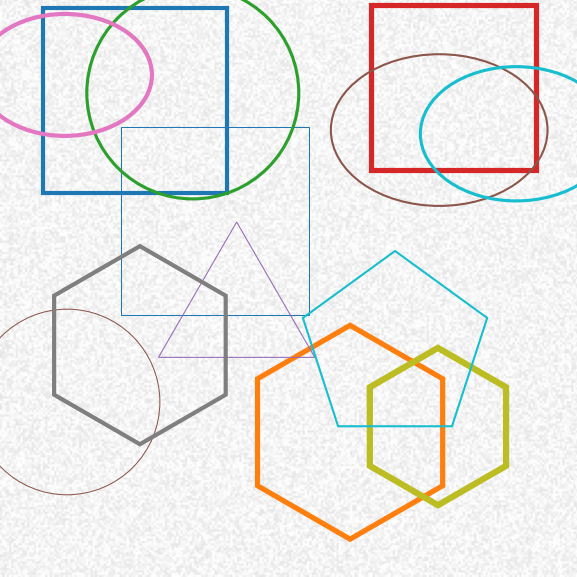[{"shape": "square", "thickness": 2, "radius": 0.8, "center": [0.234, 0.825]}, {"shape": "square", "thickness": 0.5, "radius": 0.82, "center": [0.372, 0.616]}, {"shape": "hexagon", "thickness": 2.5, "radius": 0.93, "center": [0.606, 0.251]}, {"shape": "circle", "thickness": 1.5, "radius": 0.92, "center": [0.334, 0.838]}, {"shape": "square", "thickness": 2.5, "radius": 0.71, "center": [0.786, 0.847]}, {"shape": "triangle", "thickness": 0.5, "radius": 0.78, "center": [0.41, 0.458]}, {"shape": "oval", "thickness": 1, "radius": 0.94, "center": [0.761, 0.774]}, {"shape": "circle", "thickness": 0.5, "radius": 0.8, "center": [0.116, 0.303]}, {"shape": "oval", "thickness": 2, "radius": 0.75, "center": [0.112, 0.869]}, {"shape": "hexagon", "thickness": 2, "radius": 0.86, "center": [0.242, 0.401]}, {"shape": "hexagon", "thickness": 3, "radius": 0.68, "center": [0.758, 0.261]}, {"shape": "pentagon", "thickness": 1, "radius": 0.84, "center": [0.684, 0.397]}, {"shape": "oval", "thickness": 1.5, "radius": 0.83, "center": [0.894, 0.767]}]